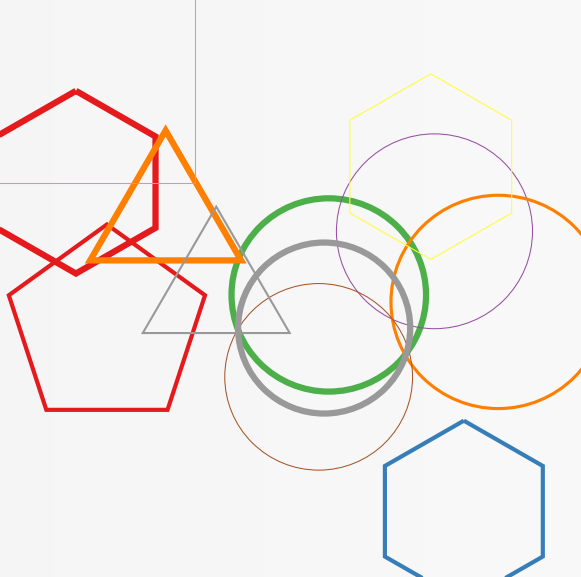[{"shape": "hexagon", "thickness": 3, "radius": 0.79, "center": [0.131, 0.684]}, {"shape": "pentagon", "thickness": 2, "radius": 0.89, "center": [0.184, 0.433]}, {"shape": "hexagon", "thickness": 2, "radius": 0.78, "center": [0.798, 0.114]}, {"shape": "circle", "thickness": 3, "radius": 0.84, "center": [0.566, 0.488]}, {"shape": "circle", "thickness": 0.5, "radius": 0.84, "center": [0.747, 0.599]}, {"shape": "triangle", "thickness": 3, "radius": 0.75, "center": [0.285, 0.623]}, {"shape": "circle", "thickness": 1.5, "radius": 0.92, "center": [0.857, 0.476]}, {"shape": "hexagon", "thickness": 0.5, "radius": 0.8, "center": [0.741, 0.711]}, {"shape": "circle", "thickness": 0.5, "radius": 0.81, "center": [0.548, 0.347]}, {"shape": "square", "thickness": 0.5, "radius": 0.96, "center": [0.144, 0.874]}, {"shape": "circle", "thickness": 3, "radius": 0.74, "center": [0.558, 0.431]}, {"shape": "triangle", "thickness": 1, "radius": 0.73, "center": [0.372, 0.495]}]